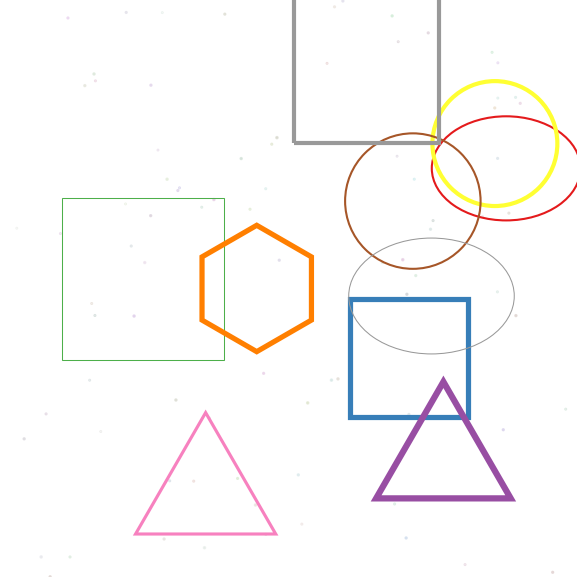[{"shape": "oval", "thickness": 1, "radius": 0.64, "center": [0.876, 0.708]}, {"shape": "square", "thickness": 2.5, "radius": 0.51, "center": [0.708, 0.379]}, {"shape": "square", "thickness": 0.5, "radius": 0.7, "center": [0.247, 0.517]}, {"shape": "triangle", "thickness": 3, "radius": 0.67, "center": [0.768, 0.203]}, {"shape": "hexagon", "thickness": 2.5, "radius": 0.55, "center": [0.445, 0.5]}, {"shape": "circle", "thickness": 2, "radius": 0.54, "center": [0.857, 0.751]}, {"shape": "circle", "thickness": 1, "radius": 0.59, "center": [0.715, 0.651]}, {"shape": "triangle", "thickness": 1.5, "radius": 0.7, "center": [0.356, 0.145]}, {"shape": "oval", "thickness": 0.5, "radius": 0.72, "center": [0.747, 0.487]}, {"shape": "square", "thickness": 2, "radius": 0.63, "center": [0.634, 0.877]}]